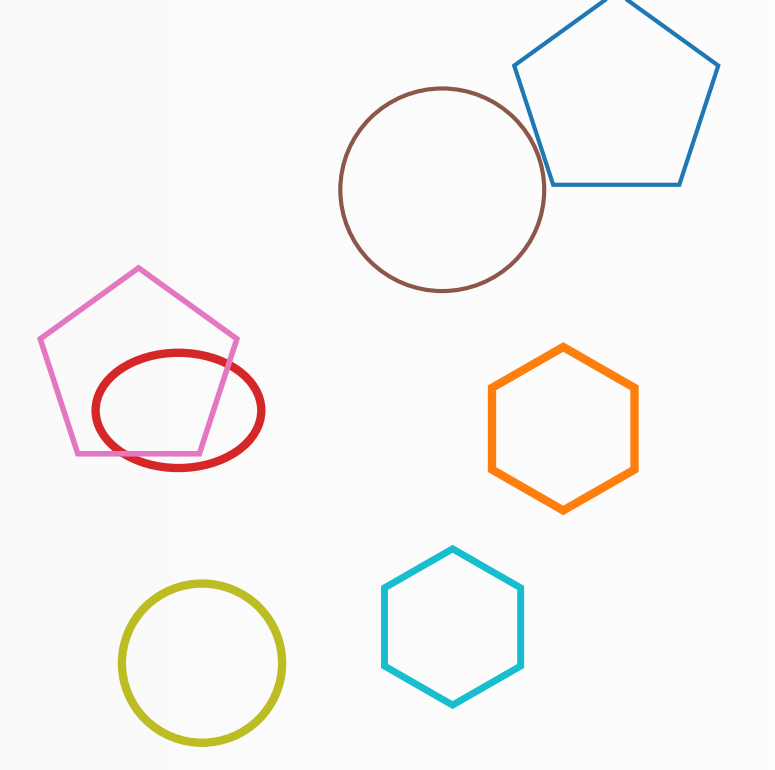[{"shape": "pentagon", "thickness": 1.5, "radius": 0.69, "center": [0.795, 0.872]}, {"shape": "hexagon", "thickness": 3, "radius": 0.53, "center": [0.727, 0.443]}, {"shape": "oval", "thickness": 3, "radius": 0.53, "center": [0.23, 0.467]}, {"shape": "circle", "thickness": 1.5, "radius": 0.66, "center": [0.571, 0.754]}, {"shape": "pentagon", "thickness": 2, "radius": 0.67, "center": [0.179, 0.519]}, {"shape": "circle", "thickness": 3, "radius": 0.52, "center": [0.261, 0.139]}, {"shape": "hexagon", "thickness": 2.5, "radius": 0.51, "center": [0.584, 0.186]}]